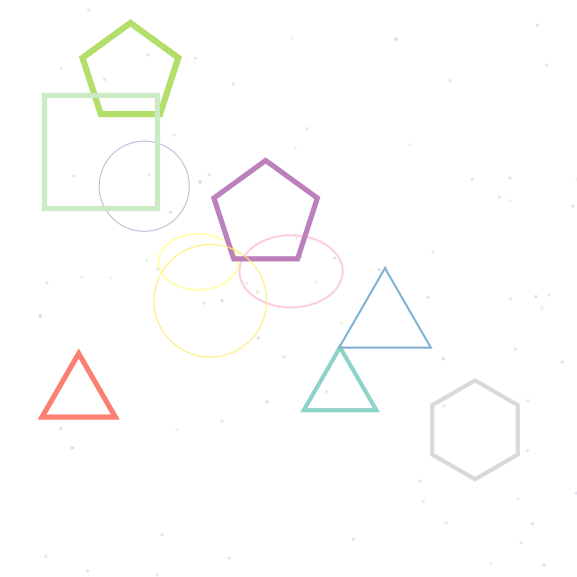[{"shape": "triangle", "thickness": 2, "radius": 0.36, "center": [0.589, 0.325]}, {"shape": "oval", "thickness": 1, "radius": 0.35, "center": [0.344, 0.546]}, {"shape": "circle", "thickness": 0.5, "radius": 0.39, "center": [0.25, 0.677]}, {"shape": "triangle", "thickness": 2.5, "radius": 0.37, "center": [0.136, 0.314]}, {"shape": "triangle", "thickness": 1, "radius": 0.46, "center": [0.667, 0.443]}, {"shape": "pentagon", "thickness": 3, "radius": 0.44, "center": [0.226, 0.872]}, {"shape": "oval", "thickness": 1, "radius": 0.45, "center": [0.504, 0.529]}, {"shape": "hexagon", "thickness": 2, "radius": 0.43, "center": [0.823, 0.255]}, {"shape": "pentagon", "thickness": 2.5, "radius": 0.47, "center": [0.46, 0.627]}, {"shape": "square", "thickness": 2.5, "radius": 0.49, "center": [0.174, 0.736]}, {"shape": "circle", "thickness": 0.5, "radius": 0.49, "center": [0.364, 0.478]}]